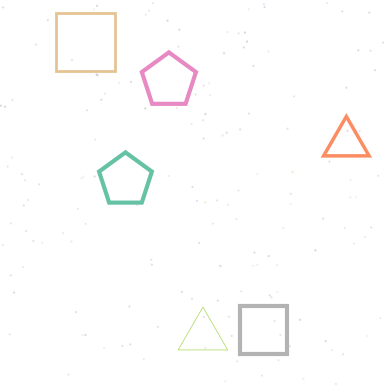[{"shape": "pentagon", "thickness": 3, "radius": 0.36, "center": [0.326, 0.532]}, {"shape": "triangle", "thickness": 2.5, "radius": 0.34, "center": [0.9, 0.629]}, {"shape": "pentagon", "thickness": 3, "radius": 0.37, "center": [0.439, 0.79]}, {"shape": "triangle", "thickness": 0.5, "radius": 0.37, "center": [0.527, 0.128]}, {"shape": "square", "thickness": 2, "radius": 0.38, "center": [0.222, 0.891]}, {"shape": "square", "thickness": 3, "radius": 0.31, "center": [0.685, 0.143]}]